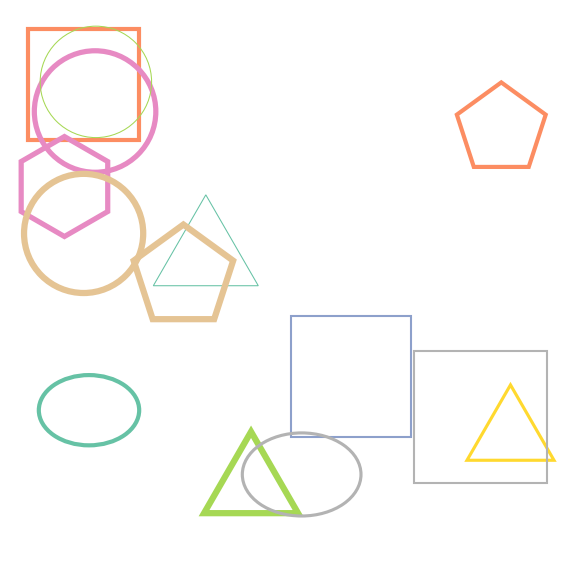[{"shape": "triangle", "thickness": 0.5, "radius": 0.52, "center": [0.356, 0.557]}, {"shape": "oval", "thickness": 2, "radius": 0.43, "center": [0.154, 0.289]}, {"shape": "square", "thickness": 2, "radius": 0.48, "center": [0.144, 0.852]}, {"shape": "pentagon", "thickness": 2, "radius": 0.4, "center": [0.868, 0.776]}, {"shape": "square", "thickness": 1, "radius": 0.52, "center": [0.608, 0.347]}, {"shape": "circle", "thickness": 2.5, "radius": 0.53, "center": [0.165, 0.806]}, {"shape": "hexagon", "thickness": 2.5, "radius": 0.43, "center": [0.112, 0.676]}, {"shape": "triangle", "thickness": 3, "radius": 0.47, "center": [0.435, 0.158]}, {"shape": "circle", "thickness": 0.5, "radius": 0.48, "center": [0.166, 0.857]}, {"shape": "triangle", "thickness": 1.5, "radius": 0.43, "center": [0.884, 0.246]}, {"shape": "circle", "thickness": 3, "radius": 0.52, "center": [0.145, 0.595]}, {"shape": "pentagon", "thickness": 3, "radius": 0.45, "center": [0.318, 0.52]}, {"shape": "oval", "thickness": 1.5, "radius": 0.51, "center": [0.522, 0.178]}, {"shape": "square", "thickness": 1, "radius": 0.57, "center": [0.832, 0.277]}]